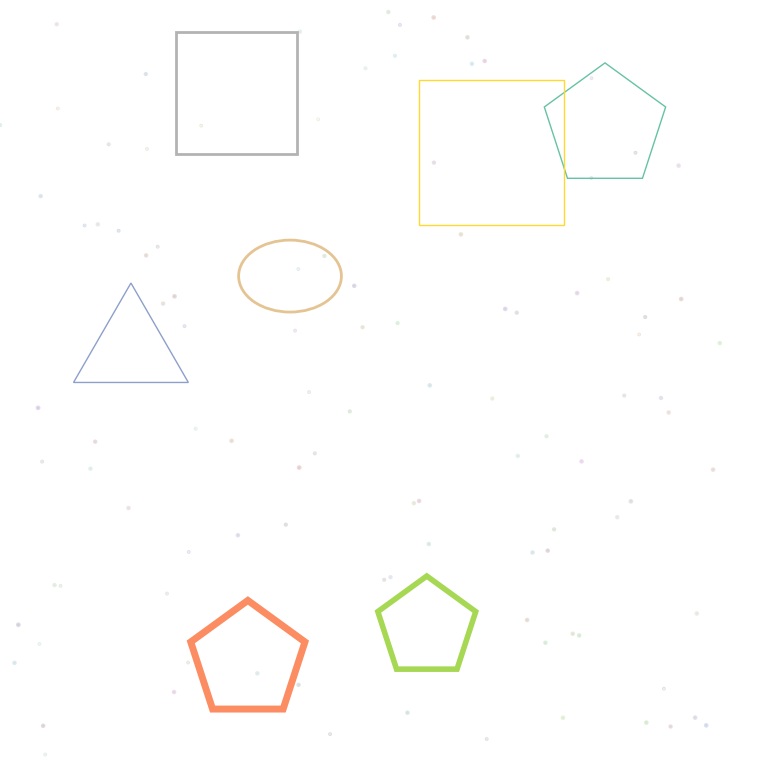[{"shape": "pentagon", "thickness": 0.5, "radius": 0.41, "center": [0.786, 0.835]}, {"shape": "pentagon", "thickness": 2.5, "radius": 0.39, "center": [0.322, 0.142]}, {"shape": "triangle", "thickness": 0.5, "radius": 0.43, "center": [0.17, 0.546]}, {"shape": "pentagon", "thickness": 2, "radius": 0.33, "center": [0.554, 0.185]}, {"shape": "square", "thickness": 0.5, "radius": 0.47, "center": [0.639, 0.802]}, {"shape": "oval", "thickness": 1, "radius": 0.33, "center": [0.377, 0.641]}, {"shape": "square", "thickness": 1, "radius": 0.39, "center": [0.307, 0.879]}]